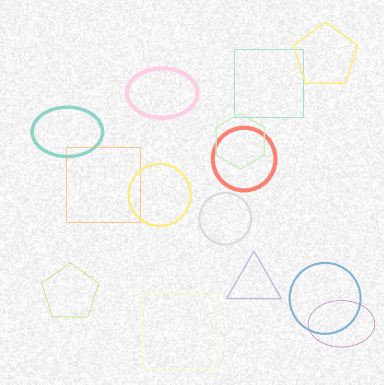[{"shape": "oval", "thickness": 2.5, "radius": 0.46, "center": [0.175, 0.658]}, {"shape": "square", "thickness": 0.5, "radius": 0.45, "center": [0.697, 0.785]}, {"shape": "square", "thickness": 0.5, "radius": 0.5, "center": [0.469, 0.143]}, {"shape": "triangle", "thickness": 1, "radius": 0.41, "center": [0.66, 0.265]}, {"shape": "circle", "thickness": 3, "radius": 0.41, "center": [0.634, 0.587]}, {"shape": "circle", "thickness": 1.5, "radius": 0.46, "center": [0.844, 0.225]}, {"shape": "square", "thickness": 0.5, "radius": 0.48, "center": [0.267, 0.52]}, {"shape": "pentagon", "thickness": 0.5, "radius": 0.39, "center": [0.182, 0.24]}, {"shape": "oval", "thickness": 3, "radius": 0.46, "center": [0.421, 0.758]}, {"shape": "circle", "thickness": 1.5, "radius": 0.34, "center": [0.585, 0.432]}, {"shape": "oval", "thickness": 0.5, "radius": 0.43, "center": [0.887, 0.159]}, {"shape": "hexagon", "thickness": 1, "radius": 0.36, "center": [0.624, 0.634]}, {"shape": "pentagon", "thickness": 1, "radius": 0.44, "center": [0.845, 0.855]}, {"shape": "circle", "thickness": 1.5, "radius": 0.4, "center": [0.415, 0.494]}]